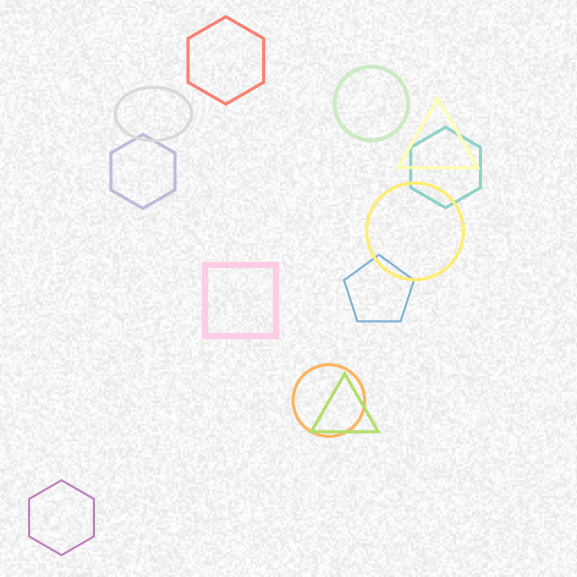[{"shape": "hexagon", "thickness": 1.5, "radius": 0.35, "center": [0.772, 0.709]}, {"shape": "triangle", "thickness": 1.5, "radius": 0.4, "center": [0.758, 0.749]}, {"shape": "hexagon", "thickness": 1.5, "radius": 0.32, "center": [0.248, 0.702]}, {"shape": "hexagon", "thickness": 1.5, "radius": 0.38, "center": [0.391, 0.895]}, {"shape": "pentagon", "thickness": 1, "radius": 0.32, "center": [0.656, 0.494]}, {"shape": "circle", "thickness": 1.5, "radius": 0.31, "center": [0.569, 0.306]}, {"shape": "triangle", "thickness": 1.5, "radius": 0.33, "center": [0.597, 0.285]}, {"shape": "square", "thickness": 3, "radius": 0.31, "center": [0.416, 0.479]}, {"shape": "oval", "thickness": 1.5, "radius": 0.33, "center": [0.266, 0.802]}, {"shape": "hexagon", "thickness": 1, "radius": 0.32, "center": [0.107, 0.103]}, {"shape": "circle", "thickness": 2, "radius": 0.32, "center": [0.643, 0.82]}, {"shape": "circle", "thickness": 1.5, "radius": 0.42, "center": [0.719, 0.599]}]